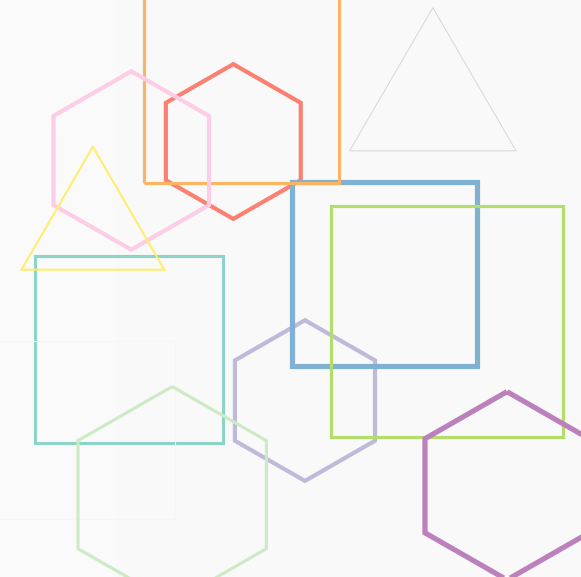[{"shape": "square", "thickness": 1.5, "radius": 0.81, "center": [0.222, 0.394]}, {"shape": "square", "thickness": 0.5, "radius": 0.77, "center": [0.147, 0.254]}, {"shape": "hexagon", "thickness": 2, "radius": 0.7, "center": [0.525, 0.306]}, {"shape": "hexagon", "thickness": 2, "radius": 0.67, "center": [0.401, 0.754]}, {"shape": "square", "thickness": 2.5, "radius": 0.8, "center": [0.662, 0.525]}, {"shape": "square", "thickness": 1.5, "radius": 0.84, "center": [0.416, 0.851]}, {"shape": "square", "thickness": 1.5, "radius": 1.0, "center": [0.769, 0.442]}, {"shape": "hexagon", "thickness": 2, "radius": 0.77, "center": [0.226, 0.721]}, {"shape": "triangle", "thickness": 0.5, "radius": 0.83, "center": [0.745, 0.821]}, {"shape": "hexagon", "thickness": 2.5, "radius": 0.81, "center": [0.872, 0.158]}, {"shape": "hexagon", "thickness": 1.5, "radius": 0.94, "center": [0.296, 0.143]}, {"shape": "triangle", "thickness": 1, "radius": 0.71, "center": [0.16, 0.603]}]